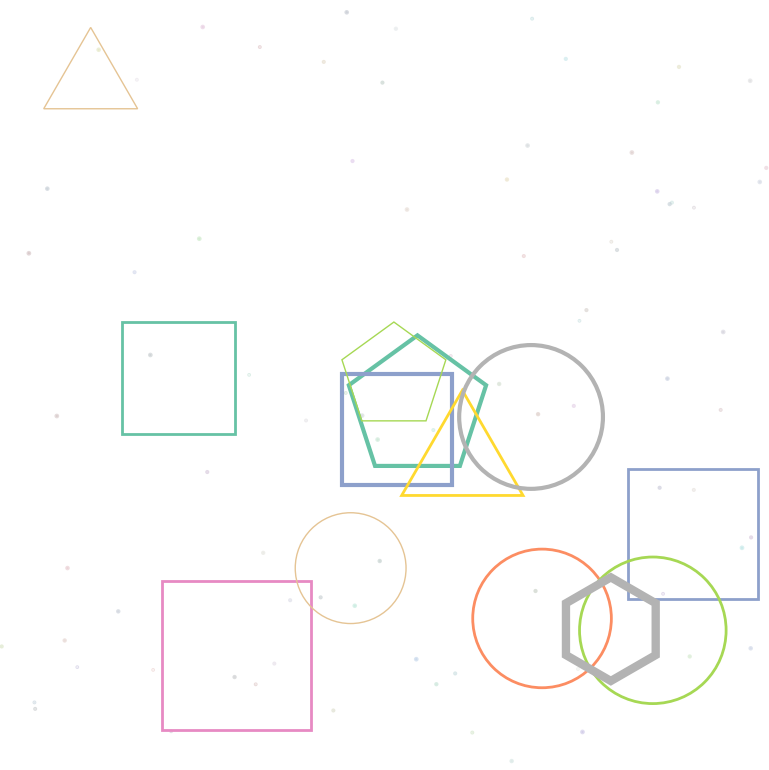[{"shape": "square", "thickness": 1, "radius": 0.36, "center": [0.232, 0.509]}, {"shape": "pentagon", "thickness": 1.5, "radius": 0.47, "center": [0.542, 0.471]}, {"shape": "circle", "thickness": 1, "radius": 0.45, "center": [0.704, 0.197]}, {"shape": "square", "thickness": 1, "radius": 0.42, "center": [0.9, 0.306]}, {"shape": "square", "thickness": 1.5, "radius": 0.36, "center": [0.515, 0.442]}, {"shape": "square", "thickness": 1, "radius": 0.49, "center": [0.307, 0.149]}, {"shape": "pentagon", "thickness": 0.5, "radius": 0.35, "center": [0.512, 0.511]}, {"shape": "circle", "thickness": 1, "radius": 0.48, "center": [0.848, 0.181]}, {"shape": "triangle", "thickness": 1, "radius": 0.46, "center": [0.6, 0.402]}, {"shape": "circle", "thickness": 0.5, "radius": 0.36, "center": [0.455, 0.262]}, {"shape": "triangle", "thickness": 0.5, "radius": 0.35, "center": [0.118, 0.894]}, {"shape": "hexagon", "thickness": 3, "radius": 0.34, "center": [0.793, 0.183]}, {"shape": "circle", "thickness": 1.5, "radius": 0.47, "center": [0.69, 0.458]}]